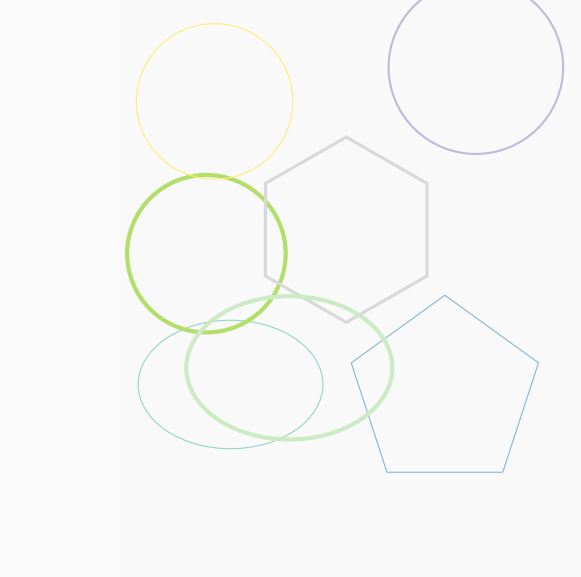[{"shape": "oval", "thickness": 0.5, "radius": 0.79, "center": [0.397, 0.333]}, {"shape": "circle", "thickness": 1, "radius": 0.75, "center": [0.819, 0.883]}, {"shape": "pentagon", "thickness": 0.5, "radius": 0.85, "center": [0.765, 0.318]}, {"shape": "circle", "thickness": 2, "radius": 0.68, "center": [0.355, 0.56]}, {"shape": "hexagon", "thickness": 1.5, "radius": 0.8, "center": [0.596, 0.601]}, {"shape": "oval", "thickness": 2, "radius": 0.89, "center": [0.498, 0.362]}, {"shape": "circle", "thickness": 0.5, "radius": 0.67, "center": [0.369, 0.824]}]